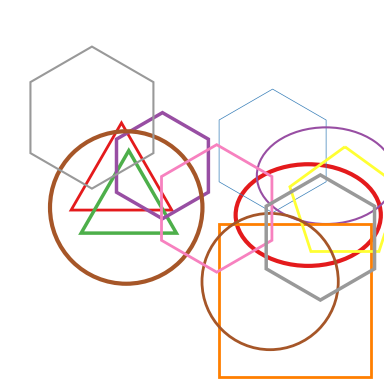[{"shape": "triangle", "thickness": 2, "radius": 0.75, "center": [0.315, 0.53]}, {"shape": "oval", "thickness": 3, "radius": 0.94, "center": [0.801, 0.441]}, {"shape": "hexagon", "thickness": 0.5, "radius": 0.8, "center": [0.708, 0.608]}, {"shape": "triangle", "thickness": 2.5, "radius": 0.71, "center": [0.334, 0.466]}, {"shape": "hexagon", "thickness": 2.5, "radius": 0.69, "center": [0.422, 0.57]}, {"shape": "oval", "thickness": 1.5, "radius": 0.9, "center": [0.846, 0.544]}, {"shape": "square", "thickness": 2, "radius": 0.99, "center": [0.766, 0.22]}, {"shape": "pentagon", "thickness": 2, "radius": 0.75, "center": [0.896, 0.468]}, {"shape": "circle", "thickness": 3, "radius": 0.99, "center": [0.328, 0.461]}, {"shape": "circle", "thickness": 2, "radius": 0.88, "center": [0.702, 0.269]}, {"shape": "hexagon", "thickness": 2, "radius": 0.83, "center": [0.563, 0.459]}, {"shape": "hexagon", "thickness": 2.5, "radius": 0.81, "center": [0.832, 0.383]}, {"shape": "hexagon", "thickness": 1.5, "radius": 0.92, "center": [0.239, 0.695]}]